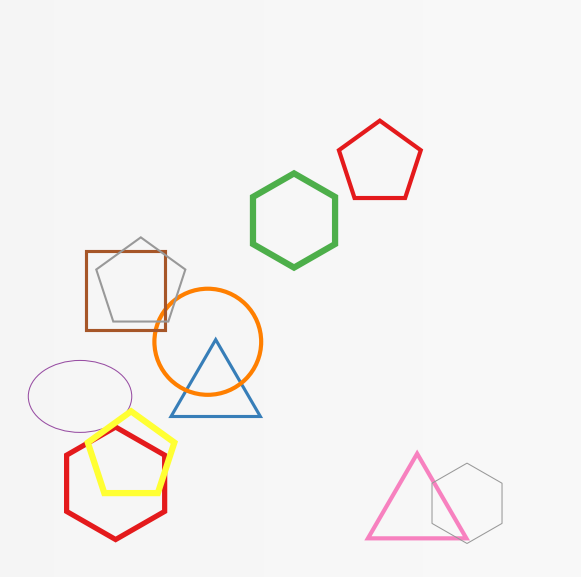[{"shape": "hexagon", "thickness": 2.5, "radius": 0.49, "center": [0.199, 0.162]}, {"shape": "pentagon", "thickness": 2, "radius": 0.37, "center": [0.653, 0.716]}, {"shape": "triangle", "thickness": 1.5, "radius": 0.44, "center": [0.371, 0.322]}, {"shape": "hexagon", "thickness": 3, "radius": 0.41, "center": [0.506, 0.617]}, {"shape": "oval", "thickness": 0.5, "radius": 0.45, "center": [0.138, 0.313]}, {"shape": "circle", "thickness": 2, "radius": 0.46, "center": [0.357, 0.407]}, {"shape": "pentagon", "thickness": 3, "radius": 0.39, "center": [0.226, 0.209]}, {"shape": "square", "thickness": 1.5, "radius": 0.34, "center": [0.216, 0.496]}, {"shape": "triangle", "thickness": 2, "radius": 0.49, "center": [0.718, 0.116]}, {"shape": "pentagon", "thickness": 1, "radius": 0.4, "center": [0.242, 0.508]}, {"shape": "hexagon", "thickness": 0.5, "radius": 0.35, "center": [0.803, 0.128]}]